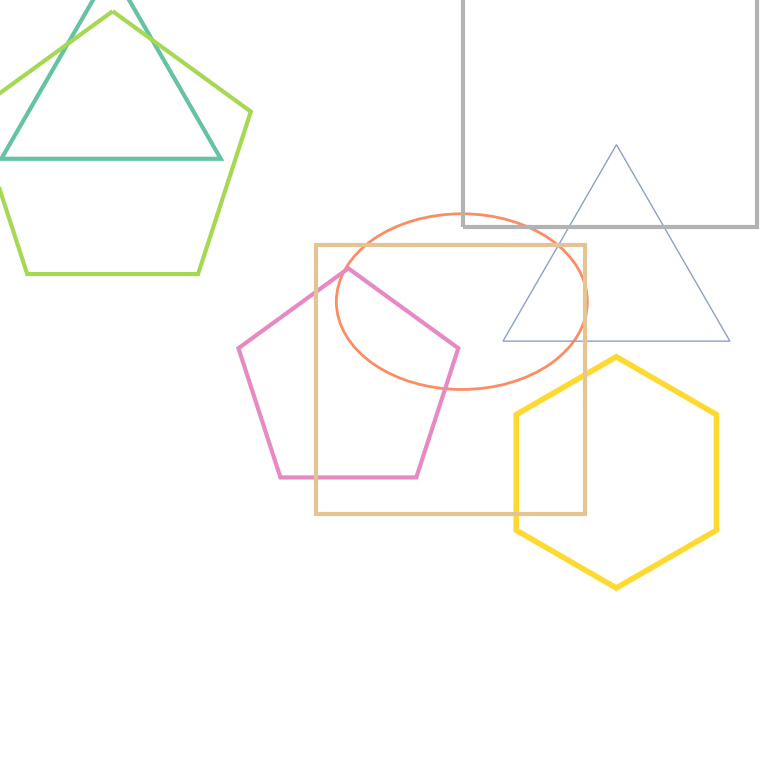[{"shape": "triangle", "thickness": 1.5, "radius": 0.82, "center": [0.144, 0.876]}, {"shape": "oval", "thickness": 1, "radius": 0.81, "center": [0.6, 0.608]}, {"shape": "triangle", "thickness": 0.5, "radius": 0.85, "center": [0.801, 0.642]}, {"shape": "pentagon", "thickness": 1.5, "radius": 0.75, "center": [0.452, 0.501]}, {"shape": "pentagon", "thickness": 1.5, "radius": 0.94, "center": [0.146, 0.797]}, {"shape": "hexagon", "thickness": 2, "radius": 0.75, "center": [0.8, 0.387]}, {"shape": "square", "thickness": 1.5, "radius": 0.87, "center": [0.585, 0.507]}, {"shape": "square", "thickness": 1.5, "radius": 0.96, "center": [0.792, 0.896]}]